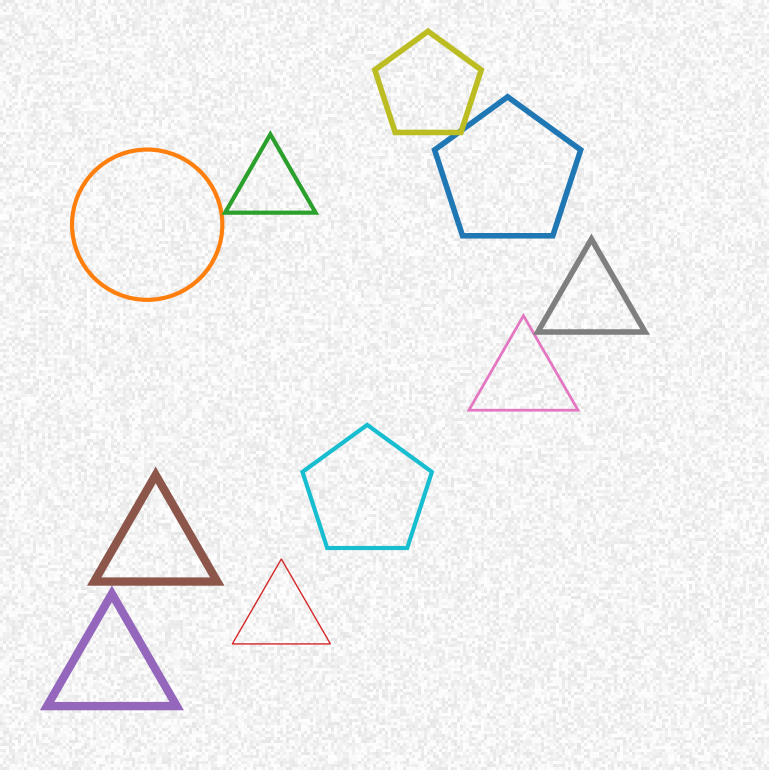[{"shape": "pentagon", "thickness": 2, "radius": 0.5, "center": [0.659, 0.774]}, {"shape": "circle", "thickness": 1.5, "radius": 0.49, "center": [0.191, 0.708]}, {"shape": "triangle", "thickness": 1.5, "radius": 0.34, "center": [0.351, 0.758]}, {"shape": "triangle", "thickness": 0.5, "radius": 0.37, "center": [0.365, 0.201]}, {"shape": "triangle", "thickness": 3, "radius": 0.49, "center": [0.145, 0.132]}, {"shape": "triangle", "thickness": 3, "radius": 0.46, "center": [0.202, 0.291]}, {"shape": "triangle", "thickness": 1, "radius": 0.41, "center": [0.68, 0.508]}, {"shape": "triangle", "thickness": 2, "radius": 0.4, "center": [0.768, 0.609]}, {"shape": "pentagon", "thickness": 2, "radius": 0.36, "center": [0.556, 0.887]}, {"shape": "pentagon", "thickness": 1.5, "radius": 0.44, "center": [0.477, 0.36]}]